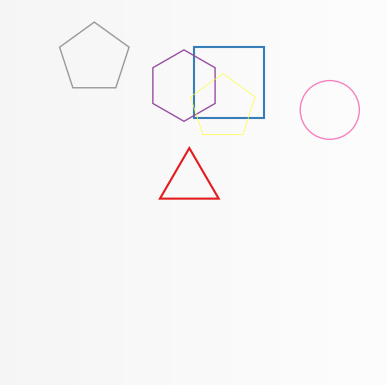[{"shape": "triangle", "thickness": 1.5, "radius": 0.44, "center": [0.489, 0.528]}, {"shape": "square", "thickness": 1.5, "radius": 0.46, "center": [0.591, 0.786]}, {"shape": "hexagon", "thickness": 1, "radius": 0.46, "center": [0.475, 0.778]}, {"shape": "pentagon", "thickness": 0.5, "radius": 0.44, "center": [0.575, 0.721]}, {"shape": "circle", "thickness": 1, "radius": 0.38, "center": [0.851, 0.714]}, {"shape": "pentagon", "thickness": 1, "radius": 0.47, "center": [0.243, 0.848]}]